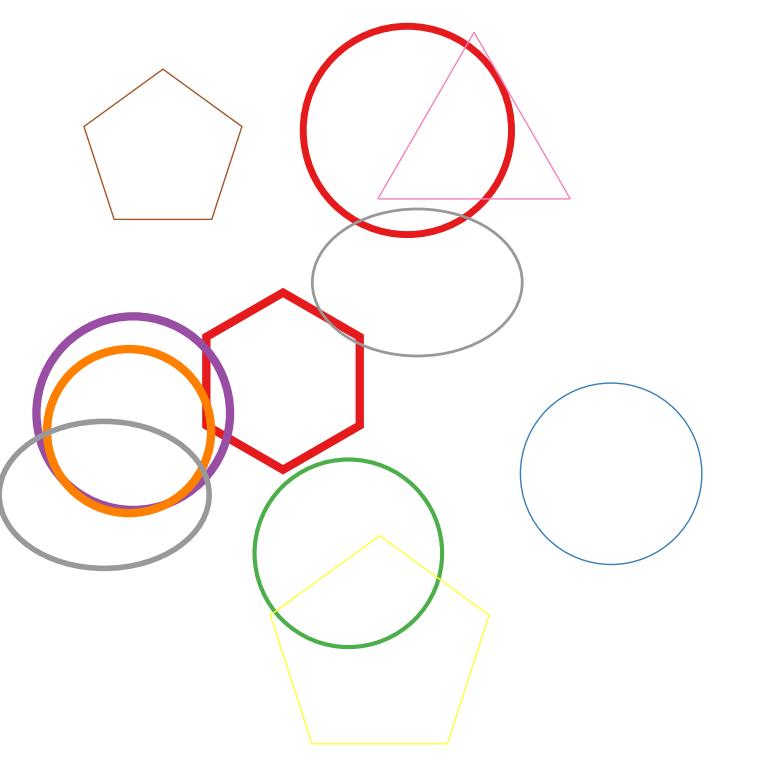[{"shape": "hexagon", "thickness": 3, "radius": 0.58, "center": [0.368, 0.505]}, {"shape": "circle", "thickness": 2.5, "radius": 0.68, "center": [0.529, 0.831]}, {"shape": "circle", "thickness": 0.5, "radius": 0.59, "center": [0.794, 0.385]}, {"shape": "circle", "thickness": 1.5, "radius": 0.61, "center": [0.452, 0.281]}, {"shape": "circle", "thickness": 3, "radius": 0.63, "center": [0.173, 0.463]}, {"shape": "circle", "thickness": 3, "radius": 0.53, "center": [0.168, 0.44]}, {"shape": "pentagon", "thickness": 0.5, "radius": 0.75, "center": [0.493, 0.155]}, {"shape": "pentagon", "thickness": 0.5, "radius": 0.54, "center": [0.212, 0.802]}, {"shape": "triangle", "thickness": 0.5, "radius": 0.72, "center": [0.616, 0.814]}, {"shape": "oval", "thickness": 2, "radius": 0.68, "center": [0.135, 0.357]}, {"shape": "oval", "thickness": 1, "radius": 0.68, "center": [0.542, 0.633]}]